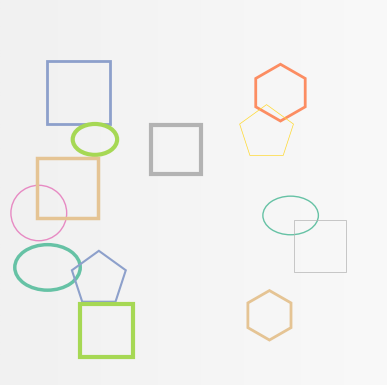[{"shape": "oval", "thickness": 2.5, "radius": 0.42, "center": [0.123, 0.305]}, {"shape": "oval", "thickness": 1, "radius": 0.36, "center": [0.75, 0.44]}, {"shape": "hexagon", "thickness": 2, "radius": 0.37, "center": [0.724, 0.759]}, {"shape": "pentagon", "thickness": 1.5, "radius": 0.37, "center": [0.255, 0.275]}, {"shape": "square", "thickness": 2, "radius": 0.41, "center": [0.203, 0.759]}, {"shape": "circle", "thickness": 1, "radius": 0.36, "center": [0.1, 0.447]}, {"shape": "square", "thickness": 3, "radius": 0.35, "center": [0.275, 0.142]}, {"shape": "oval", "thickness": 3, "radius": 0.29, "center": [0.245, 0.638]}, {"shape": "pentagon", "thickness": 0.5, "radius": 0.37, "center": [0.688, 0.655]}, {"shape": "hexagon", "thickness": 2, "radius": 0.32, "center": [0.695, 0.181]}, {"shape": "square", "thickness": 2.5, "radius": 0.4, "center": [0.174, 0.512]}, {"shape": "square", "thickness": 0.5, "radius": 0.34, "center": [0.826, 0.361]}, {"shape": "square", "thickness": 3, "radius": 0.32, "center": [0.454, 0.612]}]